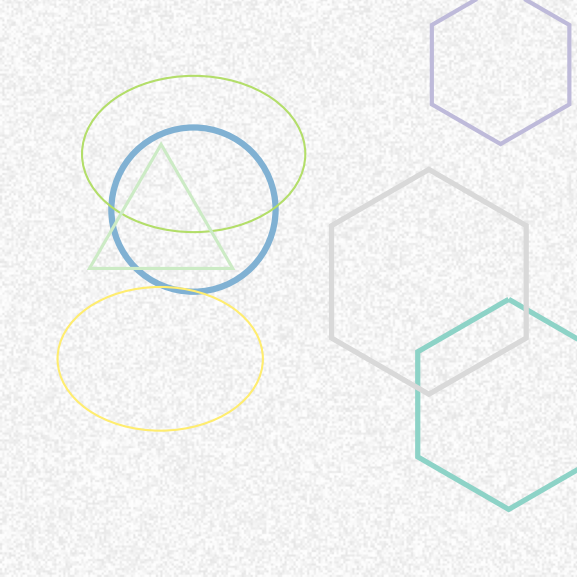[{"shape": "hexagon", "thickness": 2.5, "radius": 0.91, "center": [0.881, 0.299]}, {"shape": "hexagon", "thickness": 2, "radius": 0.69, "center": [0.867, 0.887]}, {"shape": "circle", "thickness": 3, "radius": 0.71, "center": [0.335, 0.636]}, {"shape": "oval", "thickness": 1, "radius": 0.97, "center": [0.335, 0.732]}, {"shape": "hexagon", "thickness": 2.5, "radius": 0.97, "center": [0.743, 0.511]}, {"shape": "triangle", "thickness": 1.5, "radius": 0.72, "center": [0.279, 0.606]}, {"shape": "oval", "thickness": 1, "radius": 0.89, "center": [0.277, 0.378]}]